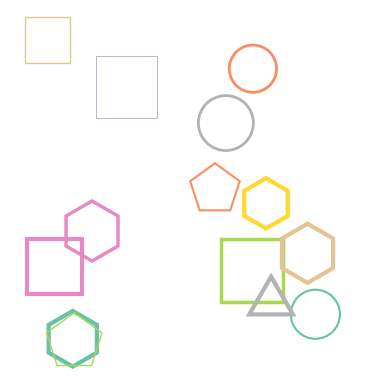[{"shape": "circle", "thickness": 1.5, "radius": 0.32, "center": [0.819, 0.184]}, {"shape": "hexagon", "thickness": 3, "radius": 0.36, "center": [0.189, 0.12]}, {"shape": "circle", "thickness": 2, "radius": 0.31, "center": [0.657, 0.822]}, {"shape": "pentagon", "thickness": 1.5, "radius": 0.34, "center": [0.558, 0.508]}, {"shape": "square", "thickness": 0.5, "radius": 0.4, "center": [0.328, 0.774]}, {"shape": "square", "thickness": 3, "radius": 0.36, "center": [0.142, 0.308]}, {"shape": "hexagon", "thickness": 2.5, "radius": 0.39, "center": [0.239, 0.4]}, {"shape": "pentagon", "thickness": 1, "radius": 0.38, "center": [0.193, 0.112]}, {"shape": "square", "thickness": 2.5, "radius": 0.41, "center": [0.654, 0.298]}, {"shape": "hexagon", "thickness": 3, "radius": 0.33, "center": [0.691, 0.472]}, {"shape": "hexagon", "thickness": 3, "radius": 0.38, "center": [0.799, 0.342]}, {"shape": "square", "thickness": 1, "radius": 0.29, "center": [0.123, 0.897]}, {"shape": "circle", "thickness": 2, "radius": 0.36, "center": [0.587, 0.68]}, {"shape": "triangle", "thickness": 3, "radius": 0.33, "center": [0.704, 0.216]}]